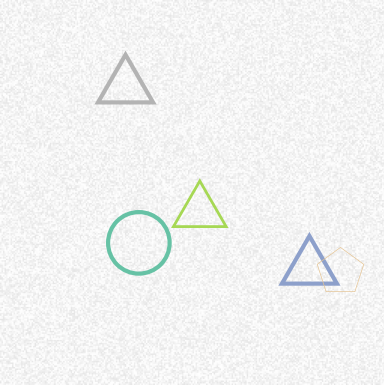[{"shape": "circle", "thickness": 3, "radius": 0.4, "center": [0.361, 0.369]}, {"shape": "triangle", "thickness": 3, "radius": 0.41, "center": [0.804, 0.304]}, {"shape": "triangle", "thickness": 2, "radius": 0.4, "center": [0.519, 0.451]}, {"shape": "pentagon", "thickness": 0.5, "radius": 0.32, "center": [0.884, 0.294]}, {"shape": "triangle", "thickness": 3, "radius": 0.41, "center": [0.326, 0.775]}]